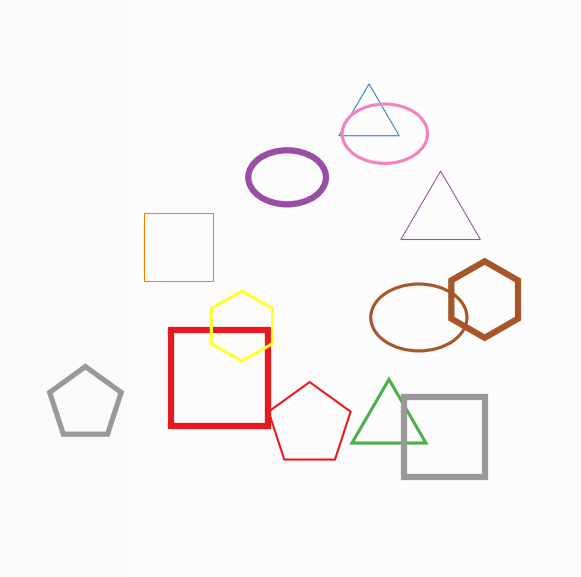[{"shape": "square", "thickness": 3, "radius": 0.42, "center": [0.377, 0.345]}, {"shape": "pentagon", "thickness": 1, "radius": 0.37, "center": [0.533, 0.263]}, {"shape": "triangle", "thickness": 0.5, "radius": 0.3, "center": [0.635, 0.794]}, {"shape": "triangle", "thickness": 1.5, "radius": 0.37, "center": [0.669, 0.269]}, {"shape": "triangle", "thickness": 0.5, "radius": 0.4, "center": [0.758, 0.624]}, {"shape": "oval", "thickness": 3, "radius": 0.33, "center": [0.494, 0.692]}, {"shape": "square", "thickness": 0.5, "radius": 0.3, "center": [0.307, 0.572]}, {"shape": "hexagon", "thickness": 1.5, "radius": 0.3, "center": [0.416, 0.434]}, {"shape": "oval", "thickness": 1.5, "radius": 0.41, "center": [0.721, 0.449]}, {"shape": "hexagon", "thickness": 3, "radius": 0.33, "center": [0.834, 0.48]}, {"shape": "oval", "thickness": 1.5, "radius": 0.37, "center": [0.662, 0.768]}, {"shape": "square", "thickness": 3, "radius": 0.34, "center": [0.765, 0.243]}, {"shape": "pentagon", "thickness": 2.5, "radius": 0.32, "center": [0.147, 0.3]}]